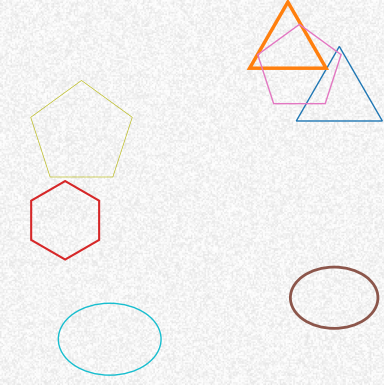[{"shape": "triangle", "thickness": 1, "radius": 0.65, "center": [0.881, 0.75]}, {"shape": "triangle", "thickness": 2.5, "radius": 0.57, "center": [0.748, 0.88]}, {"shape": "hexagon", "thickness": 1.5, "radius": 0.51, "center": [0.169, 0.428]}, {"shape": "oval", "thickness": 2, "radius": 0.57, "center": [0.868, 0.227]}, {"shape": "pentagon", "thickness": 1, "radius": 0.57, "center": [0.778, 0.823]}, {"shape": "pentagon", "thickness": 0.5, "radius": 0.69, "center": [0.212, 0.652]}, {"shape": "oval", "thickness": 1, "radius": 0.67, "center": [0.285, 0.119]}]